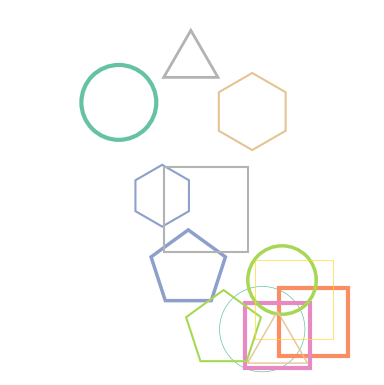[{"shape": "circle", "thickness": 0.5, "radius": 0.55, "center": [0.681, 0.145]}, {"shape": "circle", "thickness": 3, "radius": 0.49, "center": [0.309, 0.734]}, {"shape": "square", "thickness": 3, "radius": 0.44, "center": [0.815, 0.164]}, {"shape": "pentagon", "thickness": 2.5, "radius": 0.51, "center": [0.489, 0.301]}, {"shape": "hexagon", "thickness": 1.5, "radius": 0.4, "center": [0.421, 0.492]}, {"shape": "square", "thickness": 3, "radius": 0.42, "center": [0.72, 0.129]}, {"shape": "circle", "thickness": 2.5, "radius": 0.44, "center": [0.732, 0.273]}, {"shape": "pentagon", "thickness": 1.5, "radius": 0.51, "center": [0.581, 0.145]}, {"shape": "square", "thickness": 0.5, "radius": 0.51, "center": [0.764, 0.222]}, {"shape": "hexagon", "thickness": 1.5, "radius": 0.5, "center": [0.655, 0.71]}, {"shape": "triangle", "thickness": 1, "radius": 0.45, "center": [0.721, 0.102]}, {"shape": "triangle", "thickness": 2, "radius": 0.41, "center": [0.496, 0.84]}, {"shape": "square", "thickness": 1.5, "radius": 0.55, "center": [0.535, 0.456]}]